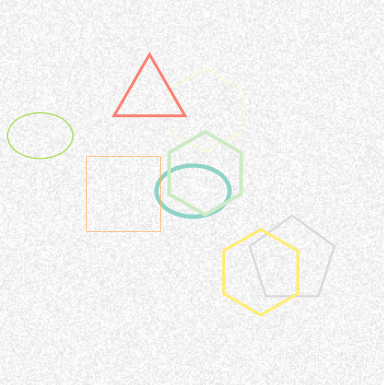[{"shape": "oval", "thickness": 3, "radius": 0.47, "center": [0.501, 0.504]}, {"shape": "hexagon", "thickness": 0.5, "radius": 0.55, "center": [0.534, 0.714]}, {"shape": "triangle", "thickness": 2, "radius": 0.53, "center": [0.388, 0.752]}, {"shape": "square", "thickness": 0.5, "radius": 0.48, "center": [0.319, 0.498]}, {"shape": "oval", "thickness": 1, "radius": 0.43, "center": [0.104, 0.648]}, {"shape": "pentagon", "thickness": 1.5, "radius": 0.58, "center": [0.759, 0.324]}, {"shape": "hexagon", "thickness": 2.5, "radius": 0.54, "center": [0.533, 0.55]}, {"shape": "hexagon", "thickness": 2, "radius": 0.56, "center": [0.677, 0.293]}]